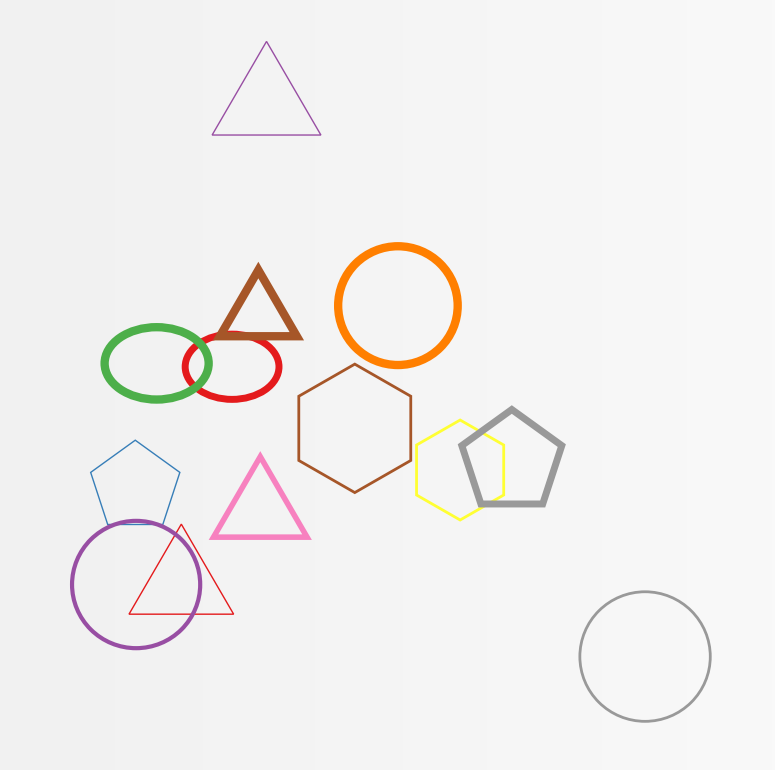[{"shape": "triangle", "thickness": 0.5, "radius": 0.39, "center": [0.234, 0.241]}, {"shape": "oval", "thickness": 2.5, "radius": 0.3, "center": [0.299, 0.524]}, {"shape": "pentagon", "thickness": 0.5, "radius": 0.3, "center": [0.175, 0.368]}, {"shape": "oval", "thickness": 3, "radius": 0.34, "center": [0.202, 0.528]}, {"shape": "circle", "thickness": 1.5, "radius": 0.41, "center": [0.176, 0.241]}, {"shape": "triangle", "thickness": 0.5, "radius": 0.41, "center": [0.344, 0.865]}, {"shape": "circle", "thickness": 3, "radius": 0.39, "center": [0.513, 0.603]}, {"shape": "hexagon", "thickness": 1, "radius": 0.32, "center": [0.594, 0.39]}, {"shape": "hexagon", "thickness": 1, "radius": 0.42, "center": [0.458, 0.444]}, {"shape": "triangle", "thickness": 3, "radius": 0.29, "center": [0.333, 0.592]}, {"shape": "triangle", "thickness": 2, "radius": 0.35, "center": [0.336, 0.337]}, {"shape": "pentagon", "thickness": 2.5, "radius": 0.34, "center": [0.66, 0.4]}, {"shape": "circle", "thickness": 1, "radius": 0.42, "center": [0.832, 0.147]}]